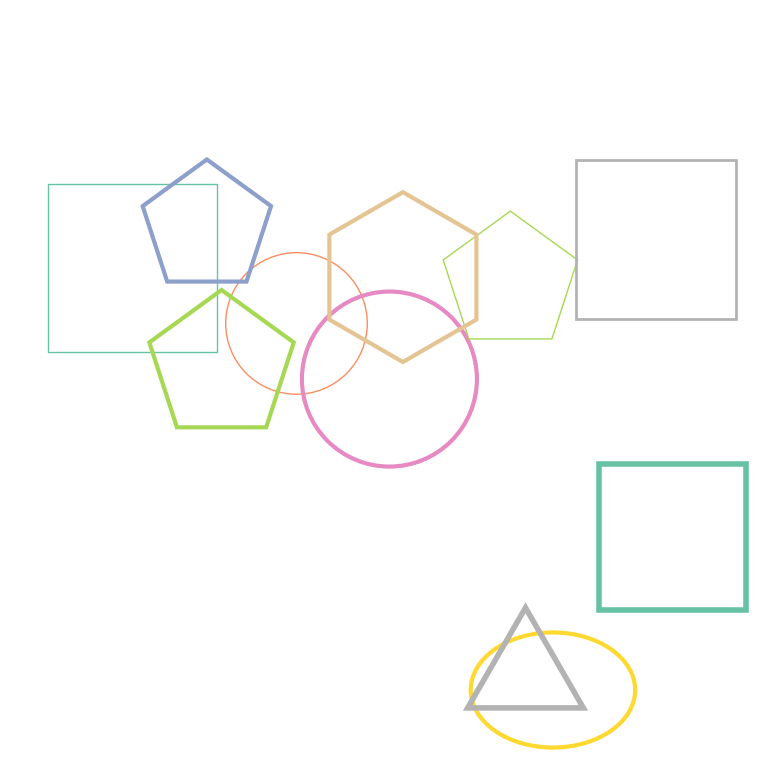[{"shape": "square", "thickness": 2, "radius": 0.48, "center": [0.874, 0.302]}, {"shape": "square", "thickness": 0.5, "radius": 0.55, "center": [0.172, 0.652]}, {"shape": "circle", "thickness": 0.5, "radius": 0.46, "center": [0.385, 0.58]}, {"shape": "pentagon", "thickness": 1.5, "radius": 0.44, "center": [0.269, 0.705]}, {"shape": "circle", "thickness": 1.5, "radius": 0.57, "center": [0.506, 0.508]}, {"shape": "pentagon", "thickness": 0.5, "radius": 0.46, "center": [0.663, 0.634]}, {"shape": "pentagon", "thickness": 1.5, "radius": 0.49, "center": [0.288, 0.525]}, {"shape": "oval", "thickness": 1.5, "radius": 0.53, "center": [0.718, 0.104]}, {"shape": "hexagon", "thickness": 1.5, "radius": 0.55, "center": [0.523, 0.64]}, {"shape": "square", "thickness": 1, "radius": 0.52, "center": [0.852, 0.689]}, {"shape": "triangle", "thickness": 2, "radius": 0.43, "center": [0.682, 0.124]}]